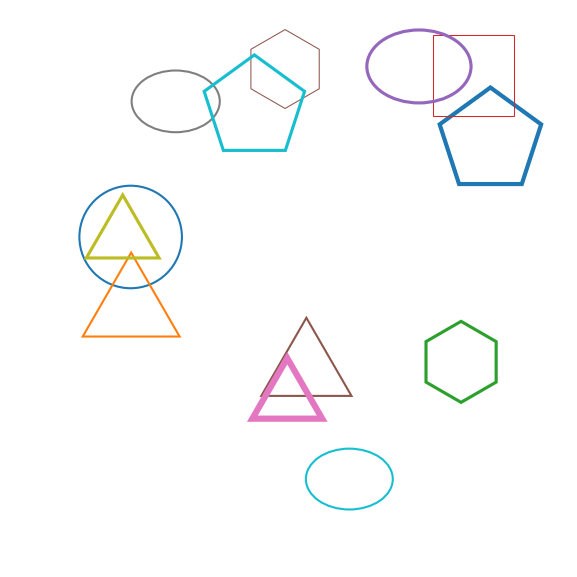[{"shape": "pentagon", "thickness": 2, "radius": 0.46, "center": [0.849, 0.755]}, {"shape": "circle", "thickness": 1, "radius": 0.44, "center": [0.226, 0.589]}, {"shape": "triangle", "thickness": 1, "radius": 0.48, "center": [0.227, 0.465]}, {"shape": "hexagon", "thickness": 1.5, "radius": 0.35, "center": [0.798, 0.373]}, {"shape": "square", "thickness": 0.5, "radius": 0.35, "center": [0.821, 0.869]}, {"shape": "oval", "thickness": 1.5, "radius": 0.45, "center": [0.725, 0.884]}, {"shape": "hexagon", "thickness": 0.5, "radius": 0.34, "center": [0.494, 0.88]}, {"shape": "triangle", "thickness": 1, "radius": 0.45, "center": [0.531, 0.359]}, {"shape": "triangle", "thickness": 3, "radius": 0.35, "center": [0.497, 0.309]}, {"shape": "oval", "thickness": 1, "radius": 0.38, "center": [0.304, 0.824]}, {"shape": "triangle", "thickness": 1.5, "radius": 0.36, "center": [0.213, 0.589]}, {"shape": "oval", "thickness": 1, "radius": 0.38, "center": [0.605, 0.17]}, {"shape": "pentagon", "thickness": 1.5, "radius": 0.46, "center": [0.44, 0.813]}]